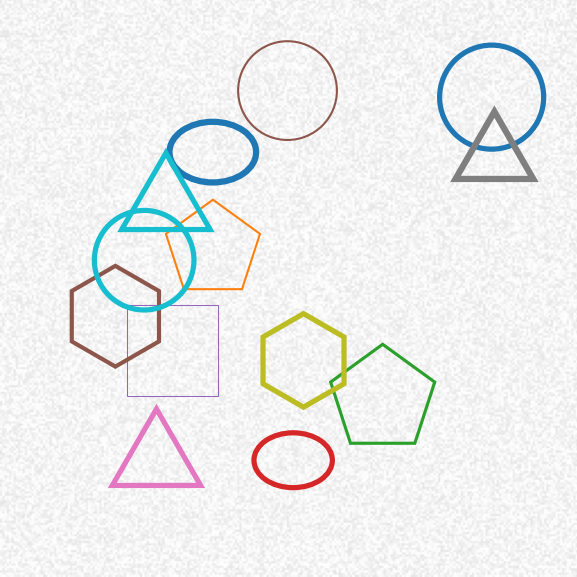[{"shape": "circle", "thickness": 2.5, "radius": 0.45, "center": [0.851, 0.831]}, {"shape": "oval", "thickness": 3, "radius": 0.38, "center": [0.368, 0.736]}, {"shape": "pentagon", "thickness": 1, "radius": 0.43, "center": [0.369, 0.568]}, {"shape": "pentagon", "thickness": 1.5, "radius": 0.47, "center": [0.663, 0.308]}, {"shape": "oval", "thickness": 2.5, "radius": 0.34, "center": [0.508, 0.202]}, {"shape": "square", "thickness": 0.5, "radius": 0.39, "center": [0.299, 0.393]}, {"shape": "hexagon", "thickness": 2, "radius": 0.44, "center": [0.2, 0.452]}, {"shape": "circle", "thickness": 1, "radius": 0.43, "center": [0.498, 0.842]}, {"shape": "triangle", "thickness": 2.5, "radius": 0.44, "center": [0.271, 0.203]}, {"shape": "triangle", "thickness": 3, "radius": 0.39, "center": [0.856, 0.728]}, {"shape": "hexagon", "thickness": 2.5, "radius": 0.4, "center": [0.526, 0.375]}, {"shape": "triangle", "thickness": 2.5, "radius": 0.44, "center": [0.287, 0.646]}, {"shape": "circle", "thickness": 2.5, "radius": 0.43, "center": [0.25, 0.549]}]